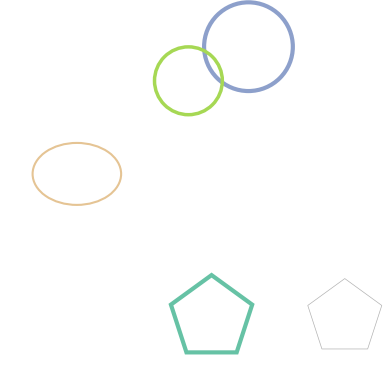[{"shape": "pentagon", "thickness": 3, "radius": 0.55, "center": [0.55, 0.174]}, {"shape": "circle", "thickness": 3, "radius": 0.58, "center": [0.645, 0.879]}, {"shape": "circle", "thickness": 2.5, "radius": 0.44, "center": [0.489, 0.79]}, {"shape": "oval", "thickness": 1.5, "radius": 0.57, "center": [0.2, 0.548]}, {"shape": "pentagon", "thickness": 0.5, "radius": 0.51, "center": [0.896, 0.175]}]